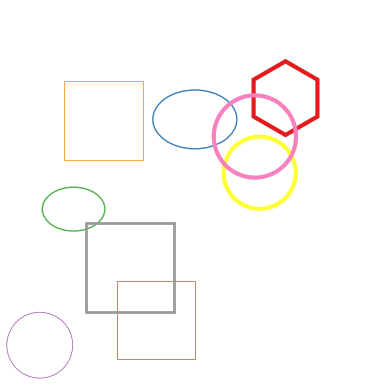[{"shape": "hexagon", "thickness": 3, "radius": 0.48, "center": [0.742, 0.745]}, {"shape": "oval", "thickness": 1, "radius": 0.55, "center": [0.506, 0.69]}, {"shape": "oval", "thickness": 1, "radius": 0.41, "center": [0.191, 0.457]}, {"shape": "circle", "thickness": 0.5, "radius": 0.43, "center": [0.103, 0.103]}, {"shape": "square", "thickness": 0.5, "radius": 0.52, "center": [0.269, 0.687]}, {"shape": "circle", "thickness": 3, "radius": 0.47, "center": [0.674, 0.551]}, {"shape": "square", "thickness": 0.5, "radius": 0.5, "center": [0.406, 0.169]}, {"shape": "circle", "thickness": 3, "radius": 0.53, "center": [0.662, 0.645]}, {"shape": "square", "thickness": 2, "radius": 0.58, "center": [0.338, 0.305]}]